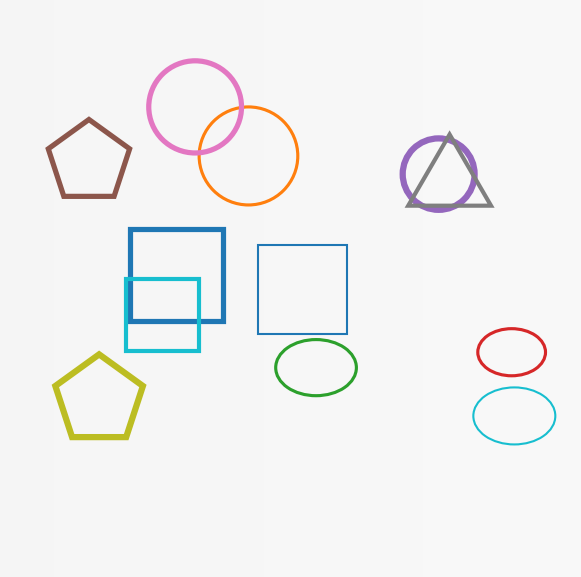[{"shape": "square", "thickness": 1, "radius": 0.38, "center": [0.52, 0.498]}, {"shape": "square", "thickness": 2.5, "radius": 0.4, "center": [0.304, 0.523]}, {"shape": "circle", "thickness": 1.5, "radius": 0.42, "center": [0.427, 0.729]}, {"shape": "oval", "thickness": 1.5, "radius": 0.35, "center": [0.544, 0.363]}, {"shape": "oval", "thickness": 1.5, "radius": 0.29, "center": [0.88, 0.389]}, {"shape": "circle", "thickness": 3, "radius": 0.31, "center": [0.755, 0.698]}, {"shape": "pentagon", "thickness": 2.5, "radius": 0.37, "center": [0.153, 0.719]}, {"shape": "circle", "thickness": 2.5, "radius": 0.4, "center": [0.336, 0.814]}, {"shape": "triangle", "thickness": 2, "radius": 0.41, "center": [0.774, 0.684]}, {"shape": "pentagon", "thickness": 3, "radius": 0.4, "center": [0.171, 0.306]}, {"shape": "square", "thickness": 2, "radius": 0.31, "center": [0.28, 0.454]}, {"shape": "oval", "thickness": 1, "radius": 0.35, "center": [0.885, 0.279]}]